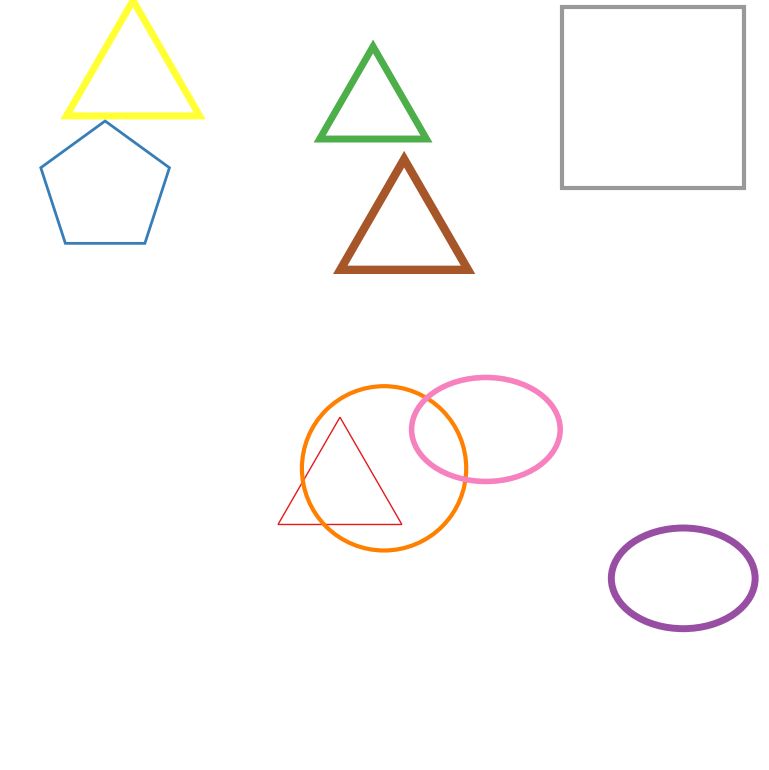[{"shape": "triangle", "thickness": 0.5, "radius": 0.46, "center": [0.442, 0.365]}, {"shape": "pentagon", "thickness": 1, "radius": 0.44, "center": [0.137, 0.755]}, {"shape": "triangle", "thickness": 2.5, "radius": 0.4, "center": [0.485, 0.86]}, {"shape": "oval", "thickness": 2.5, "radius": 0.47, "center": [0.887, 0.249]}, {"shape": "circle", "thickness": 1.5, "radius": 0.53, "center": [0.499, 0.392]}, {"shape": "triangle", "thickness": 2.5, "radius": 0.5, "center": [0.173, 0.899]}, {"shape": "triangle", "thickness": 3, "radius": 0.48, "center": [0.525, 0.697]}, {"shape": "oval", "thickness": 2, "radius": 0.48, "center": [0.631, 0.442]}, {"shape": "square", "thickness": 1.5, "radius": 0.59, "center": [0.848, 0.874]}]